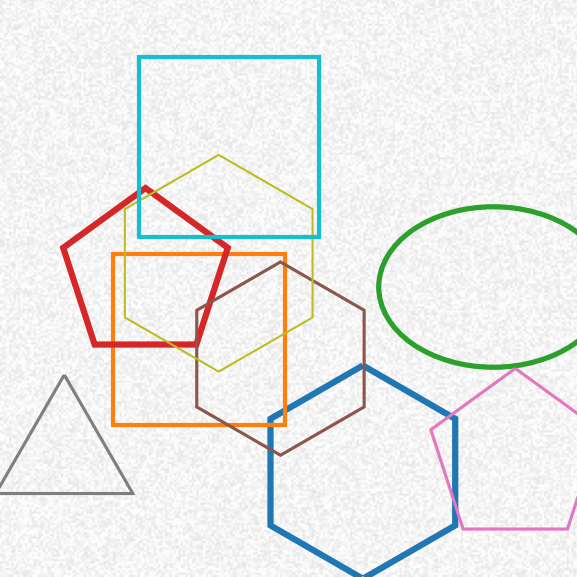[{"shape": "hexagon", "thickness": 3, "radius": 0.92, "center": [0.628, 0.182]}, {"shape": "square", "thickness": 2, "radius": 0.74, "center": [0.345, 0.411]}, {"shape": "oval", "thickness": 2.5, "radius": 0.99, "center": [0.854, 0.502]}, {"shape": "pentagon", "thickness": 3, "radius": 0.75, "center": [0.252, 0.524]}, {"shape": "hexagon", "thickness": 1.5, "radius": 0.84, "center": [0.486, 0.378]}, {"shape": "pentagon", "thickness": 1.5, "radius": 0.77, "center": [0.892, 0.207]}, {"shape": "triangle", "thickness": 1.5, "radius": 0.68, "center": [0.111, 0.213]}, {"shape": "hexagon", "thickness": 1, "radius": 0.94, "center": [0.379, 0.543]}, {"shape": "square", "thickness": 2, "radius": 0.78, "center": [0.397, 0.745]}]